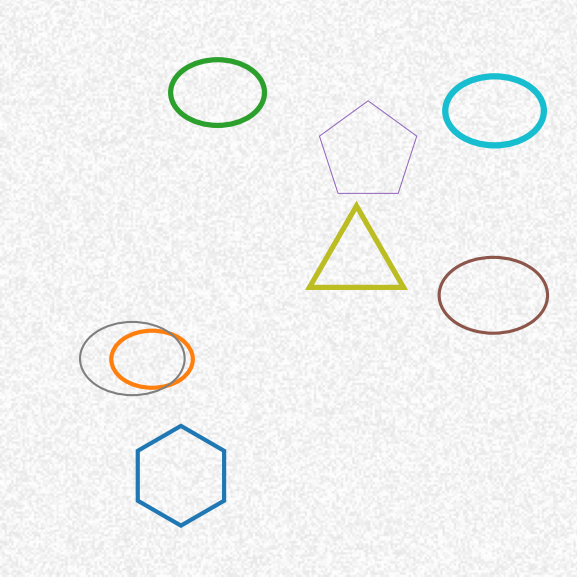[{"shape": "hexagon", "thickness": 2, "radius": 0.43, "center": [0.313, 0.175]}, {"shape": "oval", "thickness": 2, "radius": 0.35, "center": [0.263, 0.377]}, {"shape": "oval", "thickness": 2.5, "radius": 0.41, "center": [0.377, 0.839]}, {"shape": "pentagon", "thickness": 0.5, "radius": 0.44, "center": [0.637, 0.736]}, {"shape": "oval", "thickness": 1.5, "radius": 0.47, "center": [0.854, 0.488]}, {"shape": "oval", "thickness": 1, "radius": 0.45, "center": [0.229, 0.378]}, {"shape": "triangle", "thickness": 2.5, "radius": 0.47, "center": [0.617, 0.549]}, {"shape": "oval", "thickness": 3, "radius": 0.43, "center": [0.856, 0.807]}]